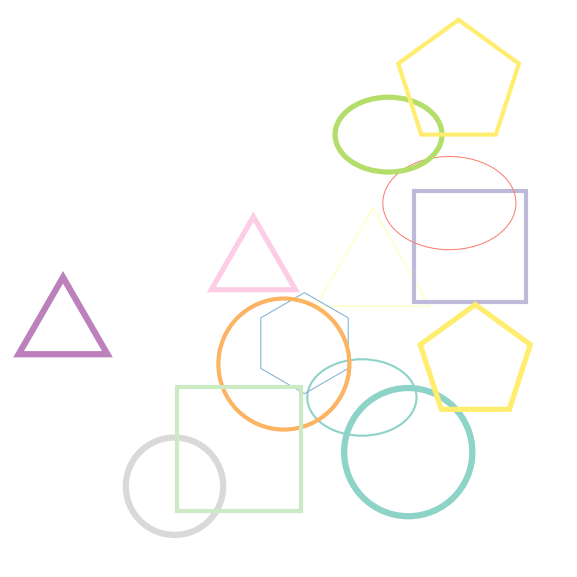[{"shape": "oval", "thickness": 1, "radius": 0.47, "center": [0.627, 0.311]}, {"shape": "circle", "thickness": 3, "radius": 0.55, "center": [0.707, 0.216]}, {"shape": "triangle", "thickness": 0.5, "radius": 0.57, "center": [0.645, 0.525]}, {"shape": "square", "thickness": 2, "radius": 0.48, "center": [0.814, 0.572]}, {"shape": "oval", "thickness": 0.5, "radius": 0.58, "center": [0.778, 0.647]}, {"shape": "hexagon", "thickness": 0.5, "radius": 0.44, "center": [0.527, 0.405]}, {"shape": "circle", "thickness": 2, "radius": 0.57, "center": [0.492, 0.369]}, {"shape": "oval", "thickness": 2.5, "radius": 0.46, "center": [0.673, 0.766]}, {"shape": "triangle", "thickness": 2.5, "radius": 0.42, "center": [0.439, 0.54]}, {"shape": "circle", "thickness": 3, "radius": 0.42, "center": [0.302, 0.157]}, {"shape": "triangle", "thickness": 3, "radius": 0.44, "center": [0.109, 0.43]}, {"shape": "square", "thickness": 2, "radius": 0.54, "center": [0.414, 0.222]}, {"shape": "pentagon", "thickness": 2, "radius": 0.55, "center": [0.794, 0.855]}, {"shape": "pentagon", "thickness": 2.5, "radius": 0.5, "center": [0.823, 0.371]}]